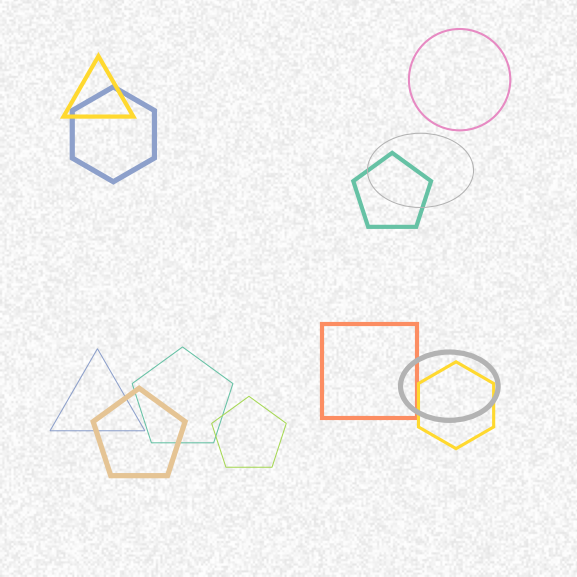[{"shape": "pentagon", "thickness": 2, "radius": 0.35, "center": [0.679, 0.664]}, {"shape": "pentagon", "thickness": 0.5, "radius": 0.46, "center": [0.316, 0.307]}, {"shape": "square", "thickness": 2, "radius": 0.41, "center": [0.64, 0.357]}, {"shape": "hexagon", "thickness": 2.5, "radius": 0.41, "center": [0.196, 0.767]}, {"shape": "triangle", "thickness": 0.5, "radius": 0.47, "center": [0.169, 0.301]}, {"shape": "circle", "thickness": 1, "radius": 0.44, "center": [0.796, 0.861]}, {"shape": "pentagon", "thickness": 0.5, "radius": 0.34, "center": [0.431, 0.245]}, {"shape": "triangle", "thickness": 2, "radius": 0.35, "center": [0.17, 0.832]}, {"shape": "hexagon", "thickness": 1.5, "radius": 0.38, "center": [0.79, 0.297]}, {"shape": "pentagon", "thickness": 2.5, "radius": 0.42, "center": [0.241, 0.243]}, {"shape": "oval", "thickness": 0.5, "radius": 0.46, "center": [0.728, 0.704]}, {"shape": "oval", "thickness": 2.5, "radius": 0.42, "center": [0.778, 0.33]}]